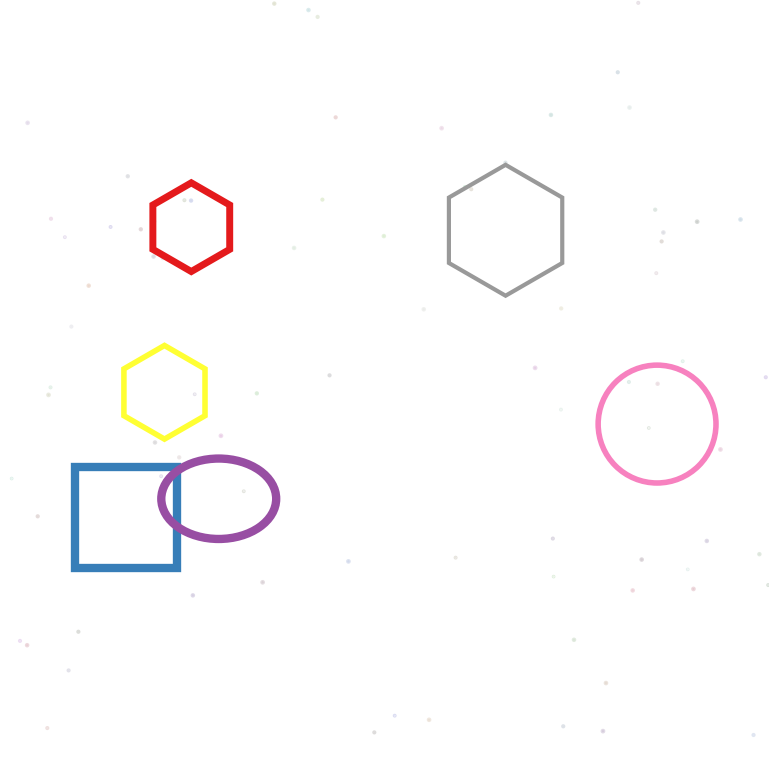[{"shape": "hexagon", "thickness": 2.5, "radius": 0.29, "center": [0.248, 0.705]}, {"shape": "square", "thickness": 3, "radius": 0.33, "center": [0.164, 0.328]}, {"shape": "oval", "thickness": 3, "radius": 0.37, "center": [0.284, 0.352]}, {"shape": "hexagon", "thickness": 2, "radius": 0.3, "center": [0.214, 0.491]}, {"shape": "circle", "thickness": 2, "radius": 0.38, "center": [0.853, 0.449]}, {"shape": "hexagon", "thickness": 1.5, "radius": 0.42, "center": [0.657, 0.701]}]